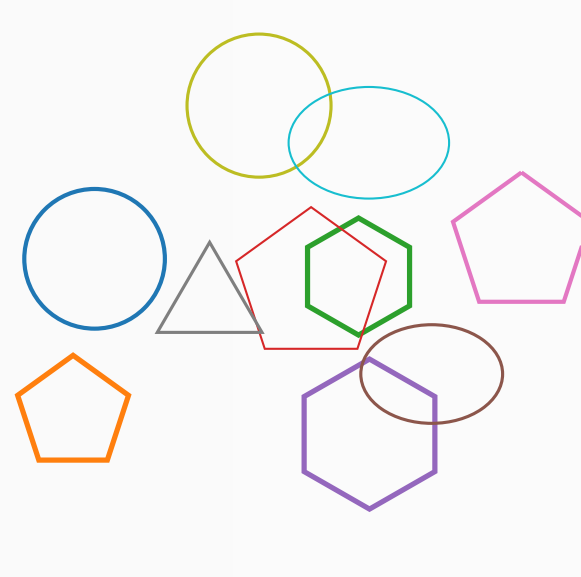[{"shape": "circle", "thickness": 2, "radius": 0.6, "center": [0.163, 0.551]}, {"shape": "pentagon", "thickness": 2.5, "radius": 0.5, "center": [0.126, 0.284]}, {"shape": "hexagon", "thickness": 2.5, "radius": 0.51, "center": [0.617, 0.52]}, {"shape": "pentagon", "thickness": 1, "radius": 0.68, "center": [0.535, 0.505]}, {"shape": "hexagon", "thickness": 2.5, "radius": 0.65, "center": [0.636, 0.247]}, {"shape": "oval", "thickness": 1.5, "radius": 0.61, "center": [0.743, 0.351]}, {"shape": "pentagon", "thickness": 2, "radius": 0.62, "center": [0.897, 0.577]}, {"shape": "triangle", "thickness": 1.5, "radius": 0.52, "center": [0.361, 0.476]}, {"shape": "circle", "thickness": 1.5, "radius": 0.62, "center": [0.446, 0.816]}, {"shape": "oval", "thickness": 1, "radius": 0.69, "center": [0.635, 0.752]}]